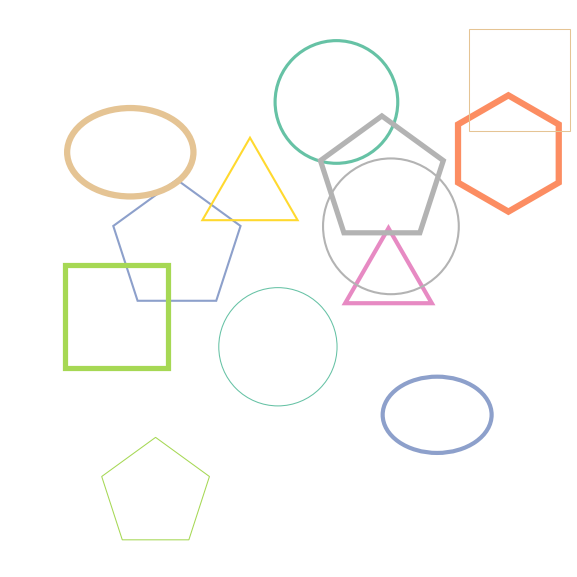[{"shape": "circle", "thickness": 0.5, "radius": 0.51, "center": [0.481, 0.399]}, {"shape": "circle", "thickness": 1.5, "radius": 0.53, "center": [0.583, 0.823]}, {"shape": "hexagon", "thickness": 3, "radius": 0.5, "center": [0.88, 0.733]}, {"shape": "pentagon", "thickness": 1, "radius": 0.58, "center": [0.306, 0.572]}, {"shape": "oval", "thickness": 2, "radius": 0.47, "center": [0.757, 0.281]}, {"shape": "triangle", "thickness": 2, "radius": 0.43, "center": [0.673, 0.517]}, {"shape": "square", "thickness": 2.5, "radius": 0.44, "center": [0.202, 0.451]}, {"shape": "pentagon", "thickness": 0.5, "radius": 0.49, "center": [0.269, 0.144]}, {"shape": "triangle", "thickness": 1, "radius": 0.48, "center": [0.433, 0.665]}, {"shape": "square", "thickness": 0.5, "radius": 0.44, "center": [0.9, 0.86]}, {"shape": "oval", "thickness": 3, "radius": 0.55, "center": [0.226, 0.736]}, {"shape": "pentagon", "thickness": 2.5, "radius": 0.56, "center": [0.661, 0.687]}, {"shape": "circle", "thickness": 1, "radius": 0.59, "center": [0.677, 0.607]}]